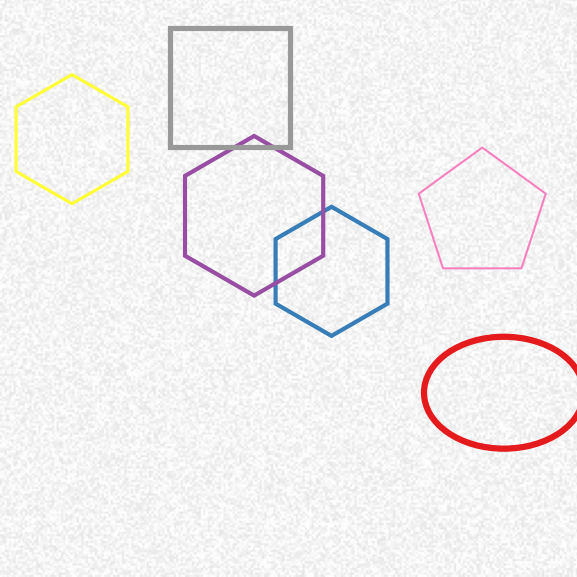[{"shape": "oval", "thickness": 3, "radius": 0.69, "center": [0.873, 0.319]}, {"shape": "hexagon", "thickness": 2, "radius": 0.56, "center": [0.574, 0.529]}, {"shape": "hexagon", "thickness": 2, "radius": 0.69, "center": [0.44, 0.625]}, {"shape": "hexagon", "thickness": 1.5, "radius": 0.56, "center": [0.125, 0.758]}, {"shape": "pentagon", "thickness": 1, "radius": 0.58, "center": [0.835, 0.628]}, {"shape": "square", "thickness": 2.5, "radius": 0.52, "center": [0.399, 0.848]}]